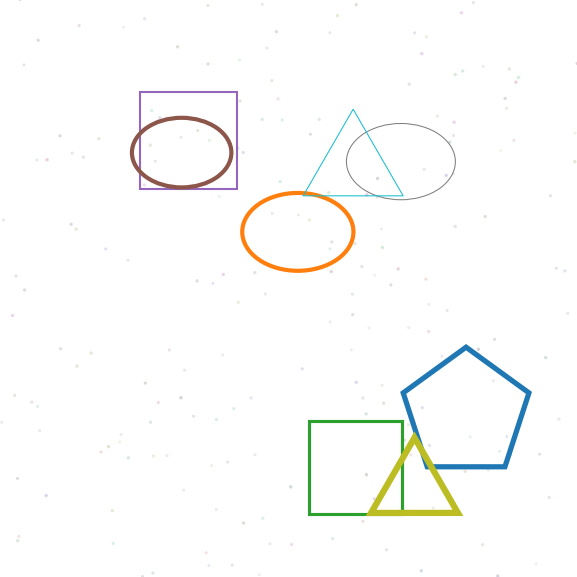[{"shape": "pentagon", "thickness": 2.5, "radius": 0.57, "center": [0.807, 0.283]}, {"shape": "oval", "thickness": 2, "radius": 0.48, "center": [0.516, 0.598]}, {"shape": "square", "thickness": 1.5, "radius": 0.4, "center": [0.615, 0.189]}, {"shape": "square", "thickness": 1, "radius": 0.42, "center": [0.326, 0.756]}, {"shape": "oval", "thickness": 2, "radius": 0.43, "center": [0.315, 0.735]}, {"shape": "oval", "thickness": 0.5, "radius": 0.47, "center": [0.694, 0.719]}, {"shape": "triangle", "thickness": 3, "radius": 0.43, "center": [0.718, 0.154]}, {"shape": "triangle", "thickness": 0.5, "radius": 0.5, "center": [0.612, 0.71]}]